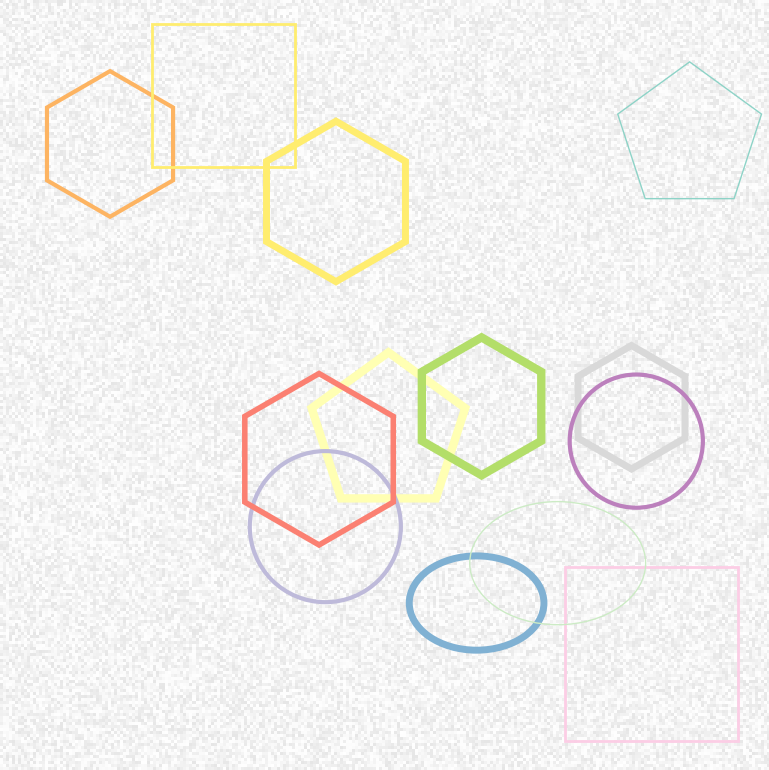[{"shape": "pentagon", "thickness": 0.5, "radius": 0.49, "center": [0.896, 0.821]}, {"shape": "pentagon", "thickness": 3, "radius": 0.52, "center": [0.504, 0.438]}, {"shape": "circle", "thickness": 1.5, "radius": 0.49, "center": [0.423, 0.316]}, {"shape": "hexagon", "thickness": 2, "radius": 0.56, "center": [0.414, 0.404]}, {"shape": "oval", "thickness": 2.5, "radius": 0.44, "center": [0.619, 0.217]}, {"shape": "hexagon", "thickness": 1.5, "radius": 0.47, "center": [0.143, 0.813]}, {"shape": "hexagon", "thickness": 3, "radius": 0.45, "center": [0.625, 0.472]}, {"shape": "square", "thickness": 1, "radius": 0.56, "center": [0.846, 0.151]}, {"shape": "hexagon", "thickness": 2.5, "radius": 0.4, "center": [0.82, 0.471]}, {"shape": "circle", "thickness": 1.5, "radius": 0.43, "center": [0.826, 0.427]}, {"shape": "oval", "thickness": 0.5, "radius": 0.57, "center": [0.724, 0.269]}, {"shape": "square", "thickness": 1, "radius": 0.47, "center": [0.29, 0.876]}, {"shape": "hexagon", "thickness": 2.5, "radius": 0.52, "center": [0.436, 0.738]}]